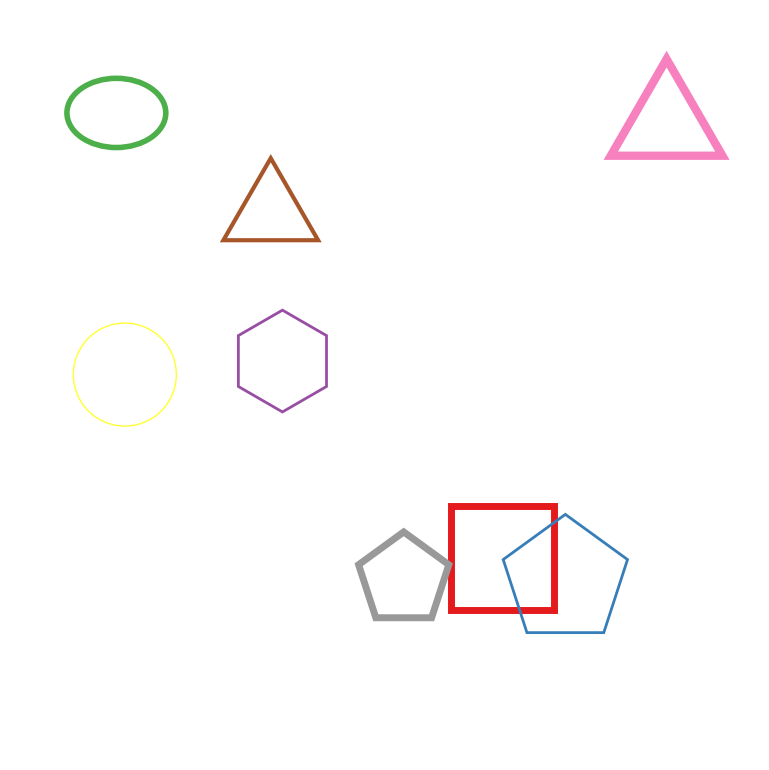[{"shape": "square", "thickness": 2.5, "radius": 0.34, "center": [0.653, 0.275]}, {"shape": "pentagon", "thickness": 1, "radius": 0.42, "center": [0.734, 0.247]}, {"shape": "oval", "thickness": 2, "radius": 0.32, "center": [0.151, 0.853]}, {"shape": "hexagon", "thickness": 1, "radius": 0.33, "center": [0.367, 0.531]}, {"shape": "circle", "thickness": 0.5, "radius": 0.33, "center": [0.162, 0.514]}, {"shape": "triangle", "thickness": 1.5, "radius": 0.36, "center": [0.352, 0.724]}, {"shape": "triangle", "thickness": 3, "radius": 0.42, "center": [0.866, 0.84]}, {"shape": "pentagon", "thickness": 2.5, "radius": 0.31, "center": [0.524, 0.248]}]